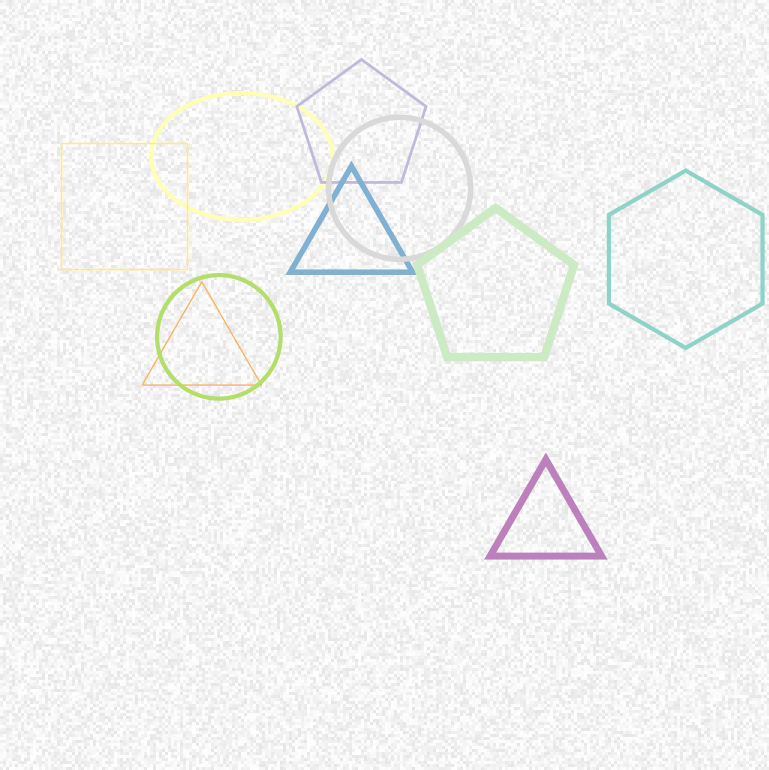[{"shape": "hexagon", "thickness": 1.5, "radius": 0.58, "center": [0.891, 0.663]}, {"shape": "oval", "thickness": 1.5, "radius": 0.59, "center": [0.314, 0.797]}, {"shape": "pentagon", "thickness": 1, "radius": 0.44, "center": [0.469, 0.834]}, {"shape": "triangle", "thickness": 2, "radius": 0.46, "center": [0.456, 0.692]}, {"shape": "triangle", "thickness": 0.5, "radius": 0.45, "center": [0.262, 0.545]}, {"shape": "circle", "thickness": 1.5, "radius": 0.4, "center": [0.284, 0.563]}, {"shape": "circle", "thickness": 2, "radius": 0.46, "center": [0.519, 0.756]}, {"shape": "triangle", "thickness": 2.5, "radius": 0.42, "center": [0.709, 0.32]}, {"shape": "pentagon", "thickness": 3, "radius": 0.54, "center": [0.644, 0.623]}, {"shape": "square", "thickness": 0.5, "radius": 0.41, "center": [0.161, 0.733]}]